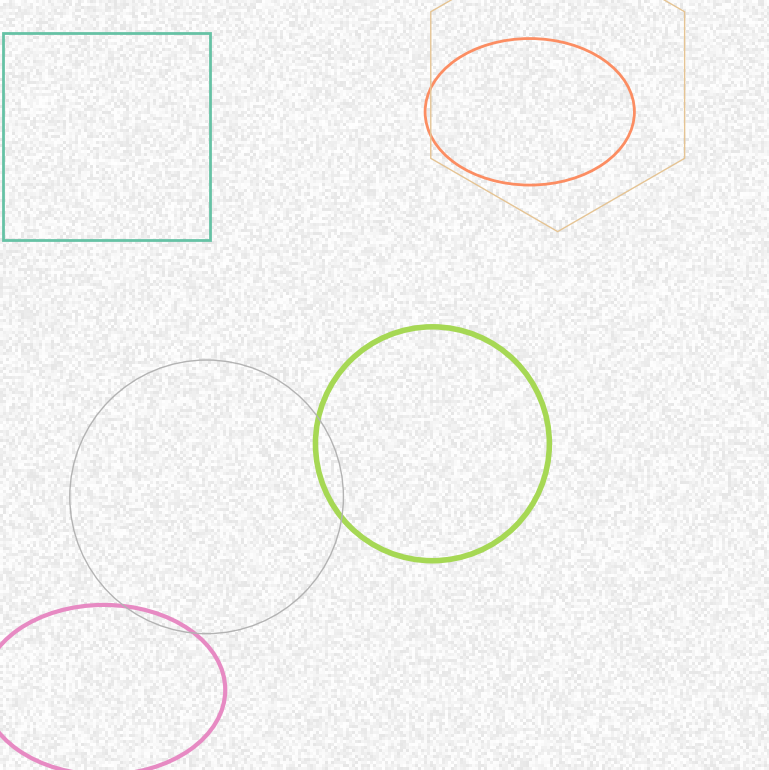[{"shape": "square", "thickness": 1, "radius": 0.67, "center": [0.138, 0.823]}, {"shape": "oval", "thickness": 1, "radius": 0.68, "center": [0.688, 0.855]}, {"shape": "oval", "thickness": 1.5, "radius": 0.79, "center": [0.135, 0.104]}, {"shape": "circle", "thickness": 2, "radius": 0.76, "center": [0.562, 0.424]}, {"shape": "hexagon", "thickness": 0.5, "radius": 0.95, "center": [0.724, 0.89]}, {"shape": "circle", "thickness": 0.5, "radius": 0.89, "center": [0.268, 0.355]}]